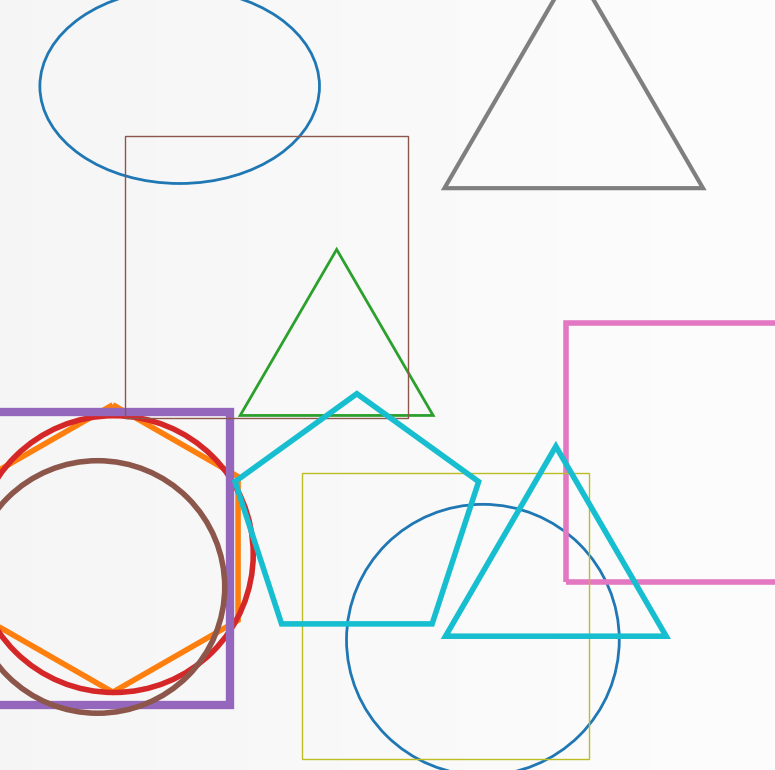[{"shape": "circle", "thickness": 1, "radius": 0.88, "center": [0.623, 0.169]}, {"shape": "oval", "thickness": 1, "radius": 0.9, "center": [0.232, 0.888]}, {"shape": "hexagon", "thickness": 2, "radius": 0.93, "center": [0.146, 0.288]}, {"shape": "triangle", "thickness": 1, "radius": 0.72, "center": [0.434, 0.532]}, {"shape": "circle", "thickness": 2, "radius": 0.9, "center": [0.147, 0.28]}, {"shape": "square", "thickness": 3, "radius": 0.95, "center": [0.107, 0.274]}, {"shape": "circle", "thickness": 2, "radius": 0.82, "center": [0.126, 0.238]}, {"shape": "square", "thickness": 0.5, "radius": 0.91, "center": [0.344, 0.641]}, {"shape": "square", "thickness": 2, "radius": 0.84, "center": [0.898, 0.412]}, {"shape": "triangle", "thickness": 1.5, "radius": 0.96, "center": [0.74, 0.852]}, {"shape": "square", "thickness": 0.5, "radius": 0.93, "center": [0.575, 0.2]}, {"shape": "pentagon", "thickness": 2, "radius": 0.83, "center": [0.46, 0.323]}, {"shape": "triangle", "thickness": 2, "radius": 0.82, "center": [0.717, 0.256]}]